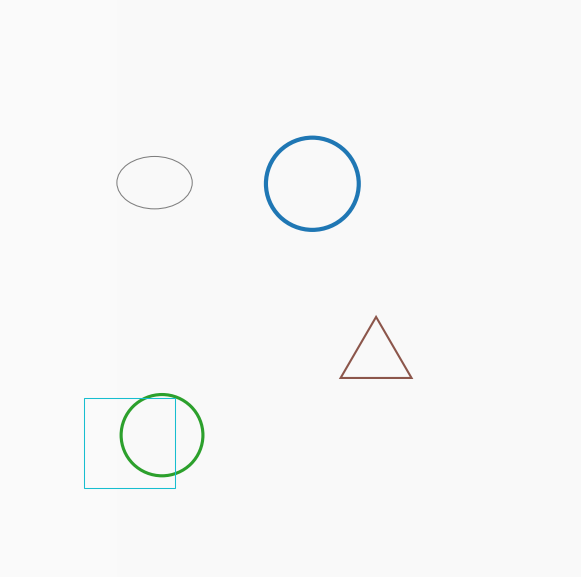[{"shape": "circle", "thickness": 2, "radius": 0.4, "center": [0.537, 0.681]}, {"shape": "circle", "thickness": 1.5, "radius": 0.35, "center": [0.279, 0.246]}, {"shape": "triangle", "thickness": 1, "radius": 0.35, "center": [0.647, 0.38]}, {"shape": "oval", "thickness": 0.5, "radius": 0.32, "center": [0.266, 0.683]}, {"shape": "square", "thickness": 0.5, "radius": 0.39, "center": [0.223, 0.231]}]